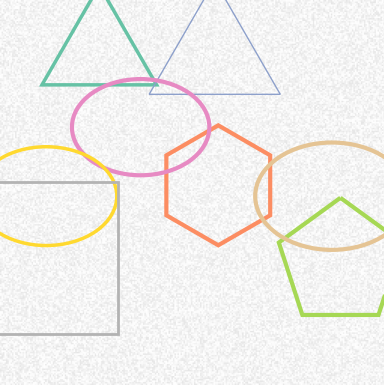[{"shape": "triangle", "thickness": 2.5, "radius": 0.86, "center": [0.258, 0.866]}, {"shape": "hexagon", "thickness": 3, "radius": 0.78, "center": [0.567, 0.519]}, {"shape": "triangle", "thickness": 1, "radius": 0.98, "center": [0.558, 0.853]}, {"shape": "oval", "thickness": 3, "radius": 0.89, "center": [0.365, 0.67]}, {"shape": "pentagon", "thickness": 3, "radius": 0.84, "center": [0.884, 0.318]}, {"shape": "oval", "thickness": 2.5, "radius": 0.92, "center": [0.12, 0.491]}, {"shape": "oval", "thickness": 3, "radius": 1.0, "center": [0.862, 0.49]}, {"shape": "square", "thickness": 2, "radius": 0.98, "center": [0.109, 0.33]}]